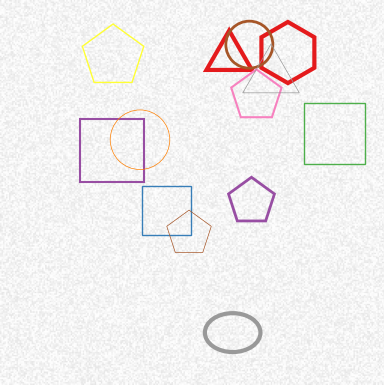[{"shape": "triangle", "thickness": 3, "radius": 0.34, "center": [0.595, 0.852]}, {"shape": "hexagon", "thickness": 3, "radius": 0.4, "center": [0.748, 0.864]}, {"shape": "square", "thickness": 1, "radius": 0.32, "center": [0.432, 0.452]}, {"shape": "square", "thickness": 1, "radius": 0.4, "center": [0.869, 0.654]}, {"shape": "pentagon", "thickness": 2, "radius": 0.31, "center": [0.653, 0.477]}, {"shape": "square", "thickness": 1.5, "radius": 0.41, "center": [0.291, 0.609]}, {"shape": "circle", "thickness": 0.5, "radius": 0.39, "center": [0.364, 0.637]}, {"shape": "pentagon", "thickness": 1, "radius": 0.42, "center": [0.294, 0.854]}, {"shape": "circle", "thickness": 2, "radius": 0.31, "center": [0.648, 0.884]}, {"shape": "pentagon", "thickness": 0.5, "radius": 0.3, "center": [0.491, 0.393]}, {"shape": "pentagon", "thickness": 1.5, "radius": 0.34, "center": [0.666, 0.751]}, {"shape": "oval", "thickness": 3, "radius": 0.36, "center": [0.604, 0.136]}, {"shape": "triangle", "thickness": 0.5, "radius": 0.42, "center": [0.704, 0.801]}]